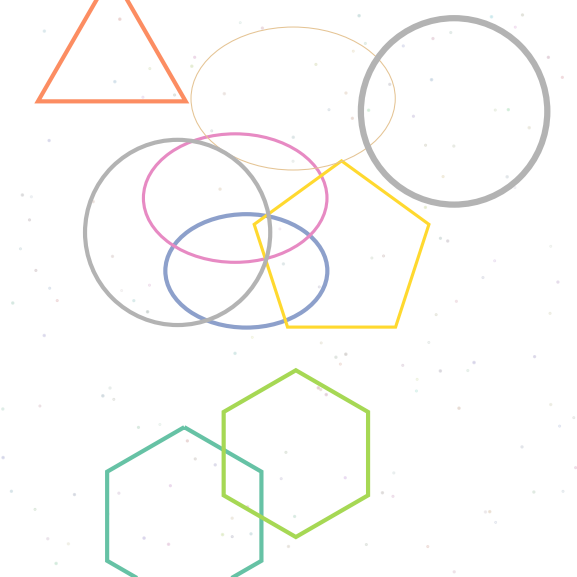[{"shape": "hexagon", "thickness": 2, "radius": 0.77, "center": [0.319, 0.105]}, {"shape": "triangle", "thickness": 2, "radius": 0.74, "center": [0.194, 0.897]}, {"shape": "oval", "thickness": 2, "radius": 0.7, "center": [0.427, 0.53]}, {"shape": "oval", "thickness": 1.5, "radius": 0.79, "center": [0.407, 0.656]}, {"shape": "hexagon", "thickness": 2, "radius": 0.72, "center": [0.512, 0.214]}, {"shape": "pentagon", "thickness": 1.5, "radius": 0.8, "center": [0.591, 0.561]}, {"shape": "oval", "thickness": 0.5, "radius": 0.88, "center": [0.508, 0.829]}, {"shape": "circle", "thickness": 3, "radius": 0.81, "center": [0.786, 0.806]}, {"shape": "circle", "thickness": 2, "radius": 0.8, "center": [0.308, 0.597]}]